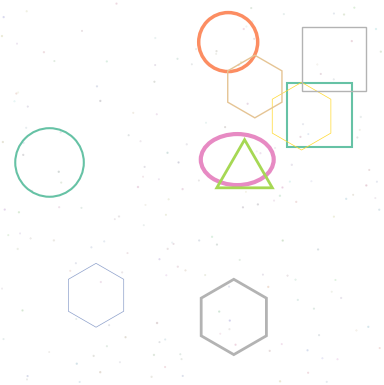[{"shape": "circle", "thickness": 1.5, "radius": 0.45, "center": [0.129, 0.578]}, {"shape": "square", "thickness": 1.5, "radius": 0.42, "center": [0.83, 0.701]}, {"shape": "circle", "thickness": 2.5, "radius": 0.38, "center": [0.593, 0.891]}, {"shape": "hexagon", "thickness": 0.5, "radius": 0.41, "center": [0.249, 0.233]}, {"shape": "oval", "thickness": 3, "radius": 0.47, "center": [0.616, 0.586]}, {"shape": "triangle", "thickness": 2, "radius": 0.42, "center": [0.635, 0.554]}, {"shape": "hexagon", "thickness": 0.5, "radius": 0.44, "center": [0.783, 0.698]}, {"shape": "hexagon", "thickness": 1, "radius": 0.41, "center": [0.662, 0.775]}, {"shape": "hexagon", "thickness": 2, "radius": 0.49, "center": [0.607, 0.177]}, {"shape": "square", "thickness": 1, "radius": 0.42, "center": [0.867, 0.846]}]